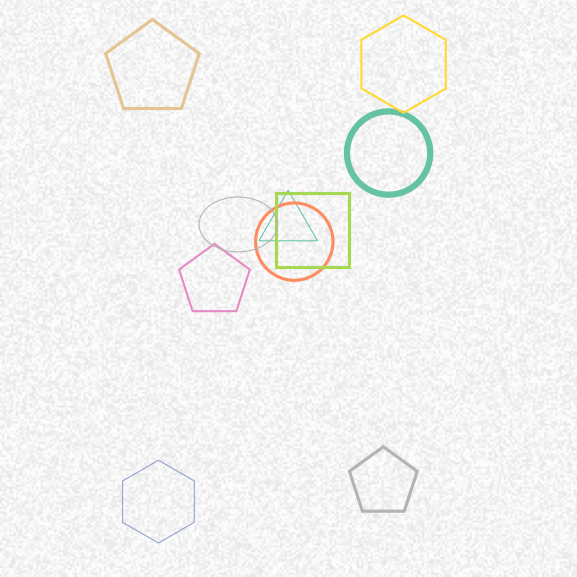[{"shape": "circle", "thickness": 3, "radius": 0.36, "center": [0.673, 0.734]}, {"shape": "triangle", "thickness": 0.5, "radius": 0.29, "center": [0.499, 0.611]}, {"shape": "circle", "thickness": 1.5, "radius": 0.33, "center": [0.51, 0.581]}, {"shape": "hexagon", "thickness": 0.5, "radius": 0.36, "center": [0.274, 0.131]}, {"shape": "pentagon", "thickness": 1, "radius": 0.32, "center": [0.371, 0.512]}, {"shape": "square", "thickness": 1.5, "radius": 0.32, "center": [0.541, 0.601]}, {"shape": "hexagon", "thickness": 1, "radius": 0.42, "center": [0.699, 0.888]}, {"shape": "pentagon", "thickness": 1.5, "radius": 0.43, "center": [0.264, 0.88]}, {"shape": "pentagon", "thickness": 1.5, "radius": 0.31, "center": [0.664, 0.164]}, {"shape": "oval", "thickness": 0.5, "radius": 0.34, "center": [0.412, 0.61]}]